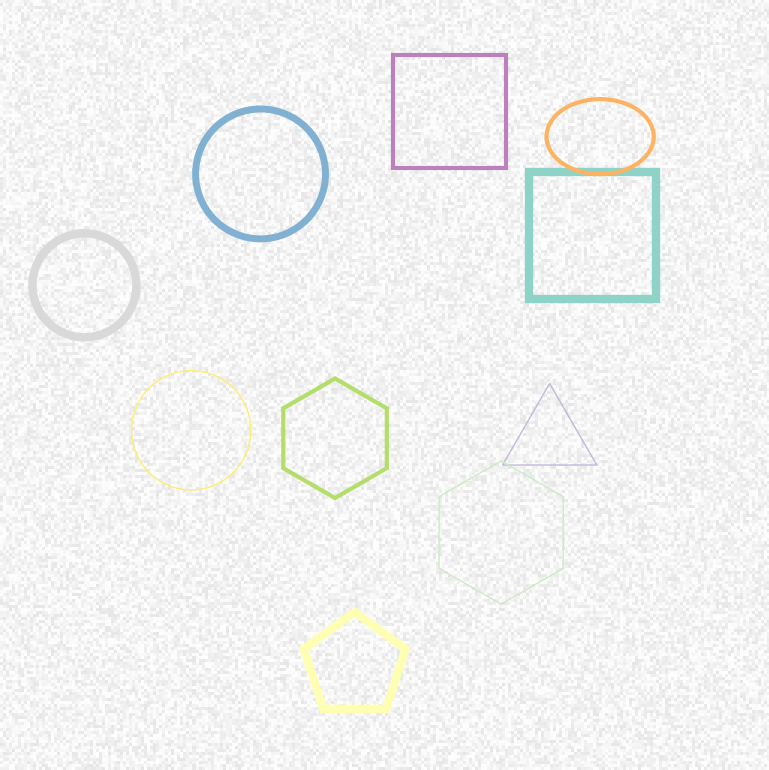[{"shape": "square", "thickness": 3, "radius": 0.41, "center": [0.769, 0.694]}, {"shape": "pentagon", "thickness": 3, "radius": 0.35, "center": [0.461, 0.136]}, {"shape": "triangle", "thickness": 0.5, "radius": 0.35, "center": [0.714, 0.431]}, {"shape": "circle", "thickness": 2.5, "radius": 0.42, "center": [0.338, 0.774]}, {"shape": "oval", "thickness": 1.5, "radius": 0.35, "center": [0.779, 0.823]}, {"shape": "hexagon", "thickness": 1.5, "radius": 0.39, "center": [0.435, 0.431]}, {"shape": "circle", "thickness": 3, "radius": 0.34, "center": [0.11, 0.63]}, {"shape": "square", "thickness": 1.5, "radius": 0.37, "center": [0.584, 0.855]}, {"shape": "hexagon", "thickness": 0.5, "radius": 0.47, "center": [0.651, 0.308]}, {"shape": "circle", "thickness": 0.5, "radius": 0.39, "center": [0.248, 0.441]}]